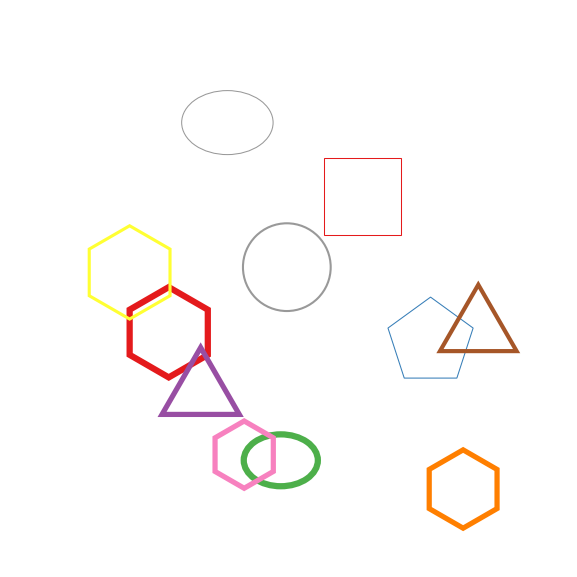[{"shape": "hexagon", "thickness": 3, "radius": 0.39, "center": [0.292, 0.424]}, {"shape": "square", "thickness": 0.5, "radius": 0.33, "center": [0.628, 0.659]}, {"shape": "pentagon", "thickness": 0.5, "radius": 0.39, "center": [0.746, 0.407]}, {"shape": "oval", "thickness": 3, "radius": 0.32, "center": [0.486, 0.202]}, {"shape": "triangle", "thickness": 2.5, "radius": 0.39, "center": [0.347, 0.32]}, {"shape": "hexagon", "thickness": 2.5, "radius": 0.34, "center": [0.802, 0.152]}, {"shape": "hexagon", "thickness": 1.5, "radius": 0.4, "center": [0.224, 0.527]}, {"shape": "triangle", "thickness": 2, "radius": 0.38, "center": [0.828, 0.429]}, {"shape": "hexagon", "thickness": 2.5, "radius": 0.29, "center": [0.423, 0.212]}, {"shape": "circle", "thickness": 1, "radius": 0.38, "center": [0.497, 0.537]}, {"shape": "oval", "thickness": 0.5, "radius": 0.4, "center": [0.394, 0.787]}]